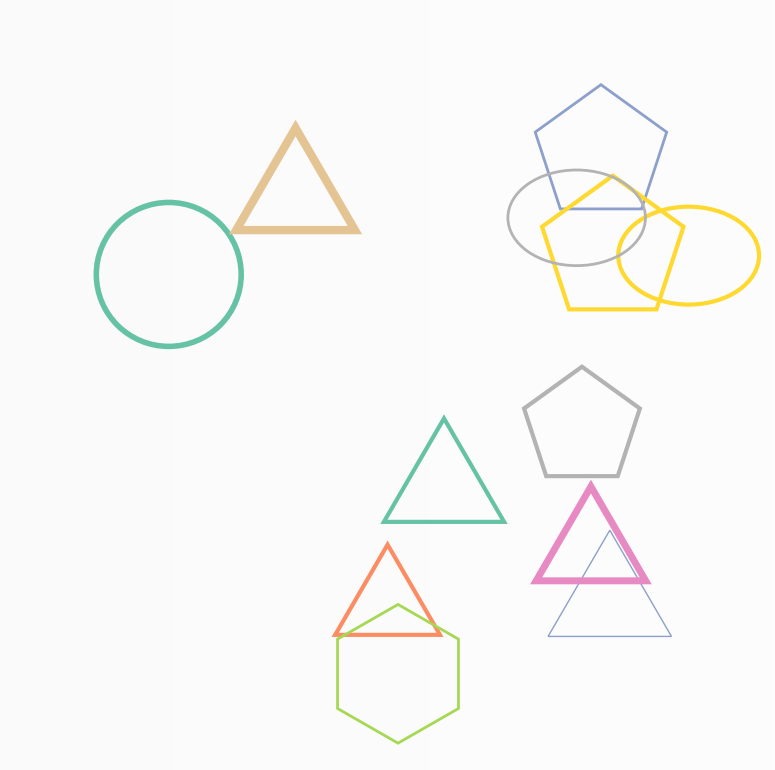[{"shape": "triangle", "thickness": 1.5, "radius": 0.45, "center": [0.573, 0.367]}, {"shape": "circle", "thickness": 2, "radius": 0.47, "center": [0.218, 0.644]}, {"shape": "triangle", "thickness": 1.5, "radius": 0.39, "center": [0.5, 0.215]}, {"shape": "pentagon", "thickness": 1, "radius": 0.45, "center": [0.775, 0.801]}, {"shape": "triangle", "thickness": 0.5, "radius": 0.46, "center": [0.787, 0.219]}, {"shape": "triangle", "thickness": 2.5, "radius": 0.41, "center": [0.762, 0.286]}, {"shape": "hexagon", "thickness": 1, "radius": 0.45, "center": [0.514, 0.125]}, {"shape": "oval", "thickness": 1.5, "radius": 0.45, "center": [0.889, 0.668]}, {"shape": "pentagon", "thickness": 1.5, "radius": 0.48, "center": [0.791, 0.676]}, {"shape": "triangle", "thickness": 3, "radius": 0.44, "center": [0.381, 0.745]}, {"shape": "oval", "thickness": 1, "radius": 0.44, "center": [0.744, 0.717]}, {"shape": "pentagon", "thickness": 1.5, "radius": 0.39, "center": [0.751, 0.445]}]